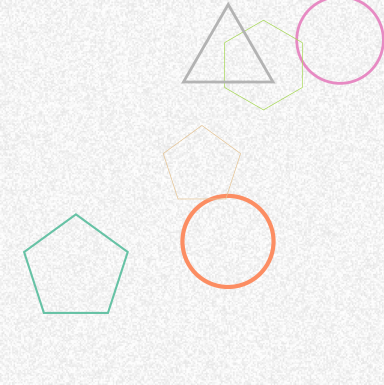[{"shape": "pentagon", "thickness": 1.5, "radius": 0.71, "center": [0.197, 0.302]}, {"shape": "circle", "thickness": 3, "radius": 0.59, "center": [0.592, 0.373]}, {"shape": "circle", "thickness": 2, "radius": 0.56, "center": [0.883, 0.896]}, {"shape": "hexagon", "thickness": 0.5, "radius": 0.58, "center": [0.684, 0.831]}, {"shape": "pentagon", "thickness": 0.5, "radius": 0.53, "center": [0.524, 0.569]}, {"shape": "triangle", "thickness": 2, "radius": 0.67, "center": [0.593, 0.854]}]